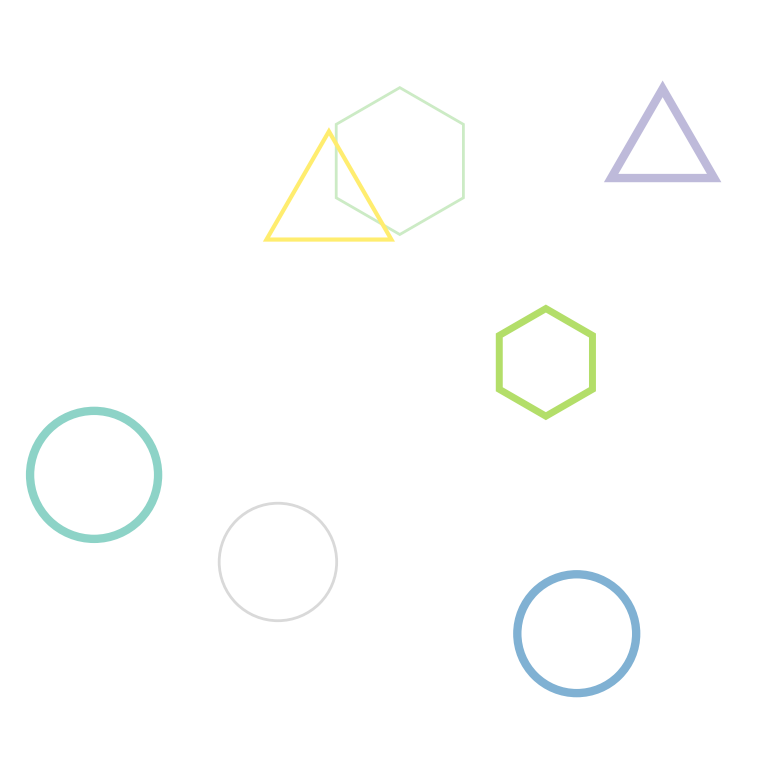[{"shape": "circle", "thickness": 3, "radius": 0.42, "center": [0.122, 0.383]}, {"shape": "triangle", "thickness": 3, "radius": 0.39, "center": [0.861, 0.807]}, {"shape": "circle", "thickness": 3, "radius": 0.39, "center": [0.749, 0.177]}, {"shape": "hexagon", "thickness": 2.5, "radius": 0.35, "center": [0.709, 0.529]}, {"shape": "circle", "thickness": 1, "radius": 0.38, "center": [0.361, 0.27]}, {"shape": "hexagon", "thickness": 1, "radius": 0.48, "center": [0.519, 0.791]}, {"shape": "triangle", "thickness": 1.5, "radius": 0.47, "center": [0.427, 0.736]}]